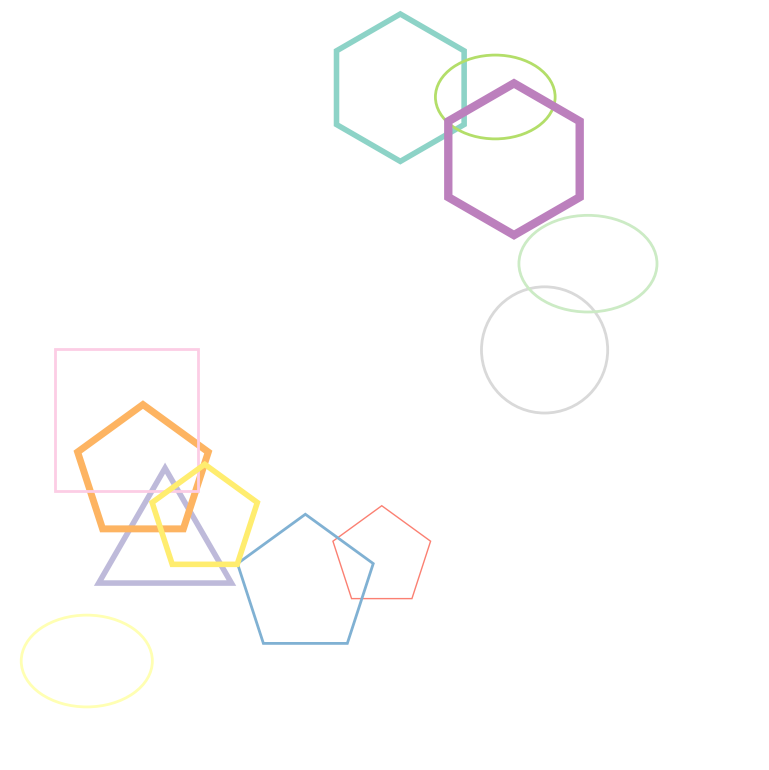[{"shape": "hexagon", "thickness": 2, "radius": 0.48, "center": [0.52, 0.886]}, {"shape": "oval", "thickness": 1, "radius": 0.43, "center": [0.113, 0.142]}, {"shape": "triangle", "thickness": 2, "radius": 0.5, "center": [0.214, 0.293]}, {"shape": "pentagon", "thickness": 0.5, "radius": 0.33, "center": [0.496, 0.277]}, {"shape": "pentagon", "thickness": 1, "radius": 0.46, "center": [0.397, 0.239]}, {"shape": "pentagon", "thickness": 2.5, "radius": 0.45, "center": [0.186, 0.385]}, {"shape": "oval", "thickness": 1, "radius": 0.39, "center": [0.643, 0.874]}, {"shape": "square", "thickness": 1, "radius": 0.46, "center": [0.164, 0.455]}, {"shape": "circle", "thickness": 1, "radius": 0.41, "center": [0.707, 0.546]}, {"shape": "hexagon", "thickness": 3, "radius": 0.49, "center": [0.668, 0.793]}, {"shape": "oval", "thickness": 1, "radius": 0.45, "center": [0.764, 0.658]}, {"shape": "pentagon", "thickness": 2, "radius": 0.36, "center": [0.266, 0.325]}]